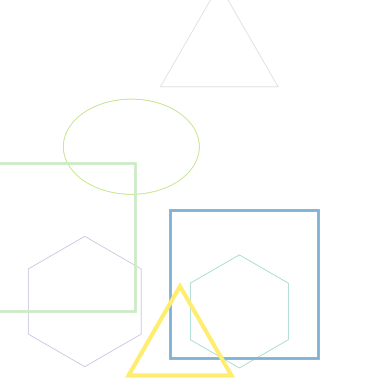[{"shape": "hexagon", "thickness": 0.5, "radius": 0.73, "center": [0.622, 0.191]}, {"shape": "hexagon", "thickness": 0.5, "radius": 0.85, "center": [0.22, 0.217]}, {"shape": "square", "thickness": 2, "radius": 0.96, "center": [0.633, 0.263]}, {"shape": "oval", "thickness": 0.5, "radius": 0.88, "center": [0.341, 0.619]}, {"shape": "triangle", "thickness": 0.5, "radius": 0.88, "center": [0.569, 0.863]}, {"shape": "square", "thickness": 2, "radius": 0.96, "center": [0.158, 0.384]}, {"shape": "triangle", "thickness": 3, "radius": 0.77, "center": [0.468, 0.102]}]